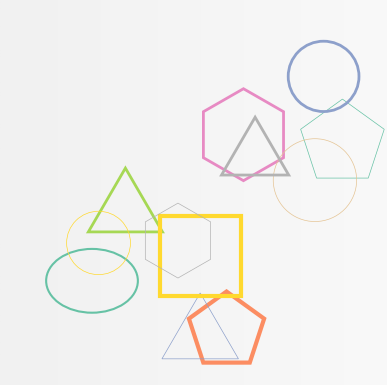[{"shape": "pentagon", "thickness": 0.5, "radius": 0.57, "center": [0.884, 0.629]}, {"shape": "oval", "thickness": 1.5, "radius": 0.59, "center": [0.237, 0.271]}, {"shape": "pentagon", "thickness": 3, "radius": 0.51, "center": [0.585, 0.141]}, {"shape": "triangle", "thickness": 0.5, "radius": 0.57, "center": [0.517, 0.125]}, {"shape": "circle", "thickness": 2, "radius": 0.46, "center": [0.835, 0.802]}, {"shape": "hexagon", "thickness": 2, "radius": 0.6, "center": [0.628, 0.65]}, {"shape": "triangle", "thickness": 2, "radius": 0.55, "center": [0.324, 0.453]}, {"shape": "circle", "thickness": 0.5, "radius": 0.41, "center": [0.254, 0.369]}, {"shape": "square", "thickness": 3, "radius": 0.52, "center": [0.517, 0.335]}, {"shape": "circle", "thickness": 0.5, "radius": 0.54, "center": [0.813, 0.532]}, {"shape": "hexagon", "thickness": 0.5, "radius": 0.49, "center": [0.459, 0.375]}, {"shape": "triangle", "thickness": 2, "radius": 0.5, "center": [0.658, 0.595]}]